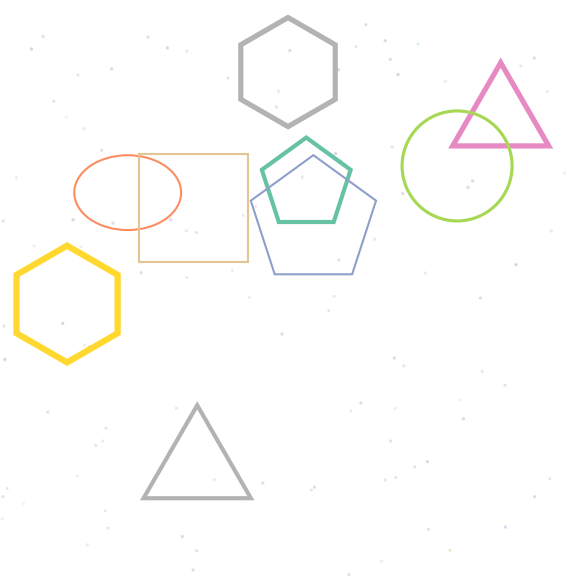[{"shape": "pentagon", "thickness": 2, "radius": 0.4, "center": [0.53, 0.68]}, {"shape": "oval", "thickness": 1, "radius": 0.46, "center": [0.221, 0.666]}, {"shape": "pentagon", "thickness": 1, "radius": 0.57, "center": [0.543, 0.616]}, {"shape": "triangle", "thickness": 2.5, "radius": 0.48, "center": [0.867, 0.795]}, {"shape": "circle", "thickness": 1.5, "radius": 0.48, "center": [0.791, 0.712]}, {"shape": "hexagon", "thickness": 3, "radius": 0.51, "center": [0.116, 0.473]}, {"shape": "square", "thickness": 1, "radius": 0.47, "center": [0.335, 0.639]}, {"shape": "triangle", "thickness": 2, "radius": 0.54, "center": [0.342, 0.19]}, {"shape": "hexagon", "thickness": 2.5, "radius": 0.47, "center": [0.499, 0.874]}]